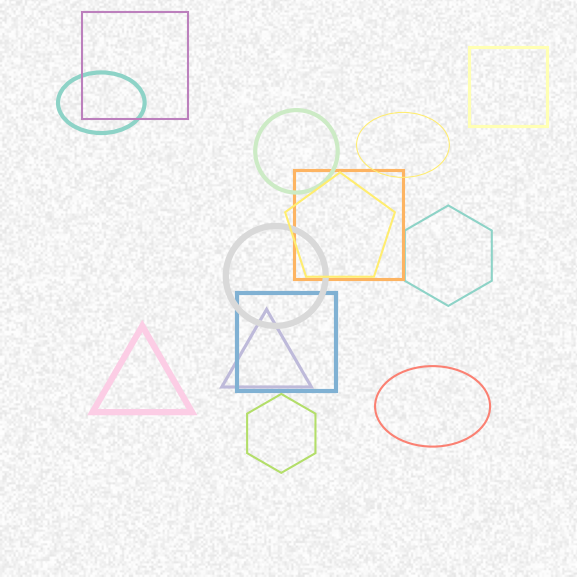[{"shape": "oval", "thickness": 2, "radius": 0.37, "center": [0.175, 0.821]}, {"shape": "hexagon", "thickness": 1, "radius": 0.43, "center": [0.776, 0.556]}, {"shape": "square", "thickness": 1.5, "radius": 0.34, "center": [0.88, 0.849]}, {"shape": "triangle", "thickness": 1.5, "radius": 0.45, "center": [0.462, 0.374]}, {"shape": "oval", "thickness": 1, "radius": 0.5, "center": [0.749, 0.295]}, {"shape": "square", "thickness": 2, "radius": 0.43, "center": [0.496, 0.407]}, {"shape": "square", "thickness": 1.5, "radius": 0.47, "center": [0.603, 0.61]}, {"shape": "hexagon", "thickness": 1, "radius": 0.34, "center": [0.487, 0.249]}, {"shape": "triangle", "thickness": 3, "radius": 0.5, "center": [0.246, 0.335]}, {"shape": "circle", "thickness": 3, "radius": 0.43, "center": [0.477, 0.521]}, {"shape": "square", "thickness": 1, "radius": 0.46, "center": [0.234, 0.886]}, {"shape": "circle", "thickness": 2, "radius": 0.36, "center": [0.513, 0.737]}, {"shape": "pentagon", "thickness": 1, "radius": 0.5, "center": [0.589, 0.601]}, {"shape": "oval", "thickness": 0.5, "radius": 0.4, "center": [0.698, 0.748]}]